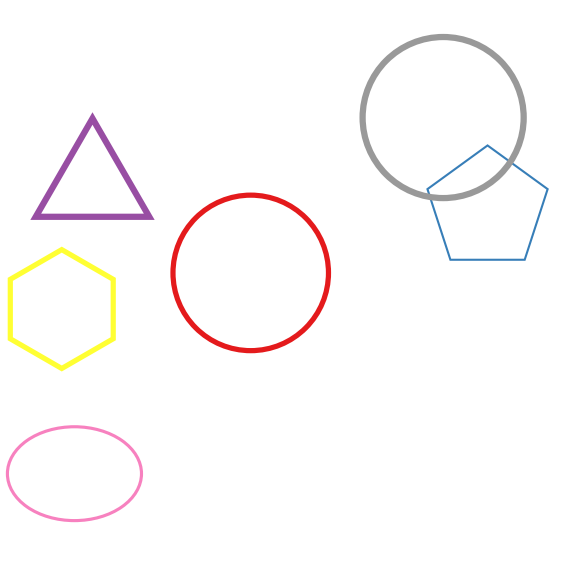[{"shape": "circle", "thickness": 2.5, "radius": 0.67, "center": [0.434, 0.527]}, {"shape": "pentagon", "thickness": 1, "radius": 0.55, "center": [0.844, 0.638]}, {"shape": "triangle", "thickness": 3, "radius": 0.57, "center": [0.16, 0.68]}, {"shape": "hexagon", "thickness": 2.5, "radius": 0.51, "center": [0.107, 0.464]}, {"shape": "oval", "thickness": 1.5, "radius": 0.58, "center": [0.129, 0.179]}, {"shape": "circle", "thickness": 3, "radius": 0.7, "center": [0.767, 0.796]}]